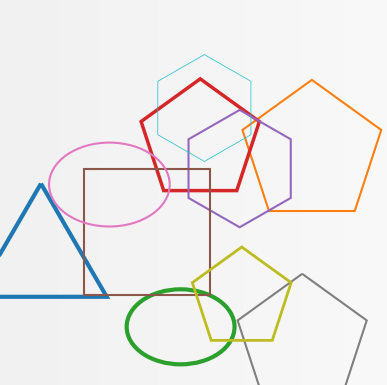[{"shape": "triangle", "thickness": 3, "radius": 0.98, "center": [0.106, 0.327]}, {"shape": "pentagon", "thickness": 1.5, "radius": 0.94, "center": [0.805, 0.604]}, {"shape": "oval", "thickness": 3, "radius": 0.7, "center": [0.466, 0.151]}, {"shape": "pentagon", "thickness": 2.5, "radius": 0.8, "center": [0.517, 0.635]}, {"shape": "hexagon", "thickness": 1.5, "radius": 0.76, "center": [0.618, 0.562]}, {"shape": "square", "thickness": 1.5, "radius": 0.82, "center": [0.379, 0.397]}, {"shape": "oval", "thickness": 1.5, "radius": 0.78, "center": [0.282, 0.521]}, {"shape": "pentagon", "thickness": 1.5, "radius": 0.88, "center": [0.78, 0.114]}, {"shape": "pentagon", "thickness": 2, "radius": 0.67, "center": [0.624, 0.224]}, {"shape": "hexagon", "thickness": 0.5, "radius": 0.69, "center": [0.527, 0.719]}]